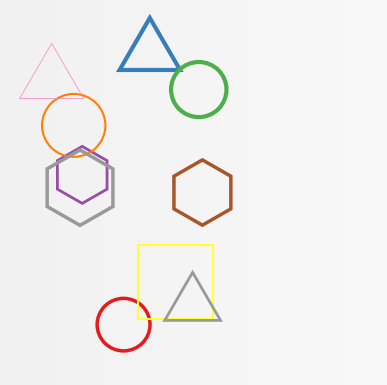[{"shape": "circle", "thickness": 2.5, "radius": 0.34, "center": [0.319, 0.157]}, {"shape": "triangle", "thickness": 3, "radius": 0.45, "center": [0.387, 0.863]}, {"shape": "circle", "thickness": 3, "radius": 0.36, "center": [0.513, 0.767]}, {"shape": "hexagon", "thickness": 2, "radius": 0.37, "center": [0.212, 0.546]}, {"shape": "circle", "thickness": 1.5, "radius": 0.41, "center": [0.19, 0.674]}, {"shape": "square", "thickness": 1.5, "radius": 0.48, "center": [0.453, 0.268]}, {"shape": "hexagon", "thickness": 2.5, "radius": 0.42, "center": [0.522, 0.5]}, {"shape": "triangle", "thickness": 0.5, "radius": 0.48, "center": [0.133, 0.792]}, {"shape": "triangle", "thickness": 2, "radius": 0.42, "center": [0.497, 0.209]}, {"shape": "hexagon", "thickness": 2.5, "radius": 0.49, "center": [0.207, 0.513]}]